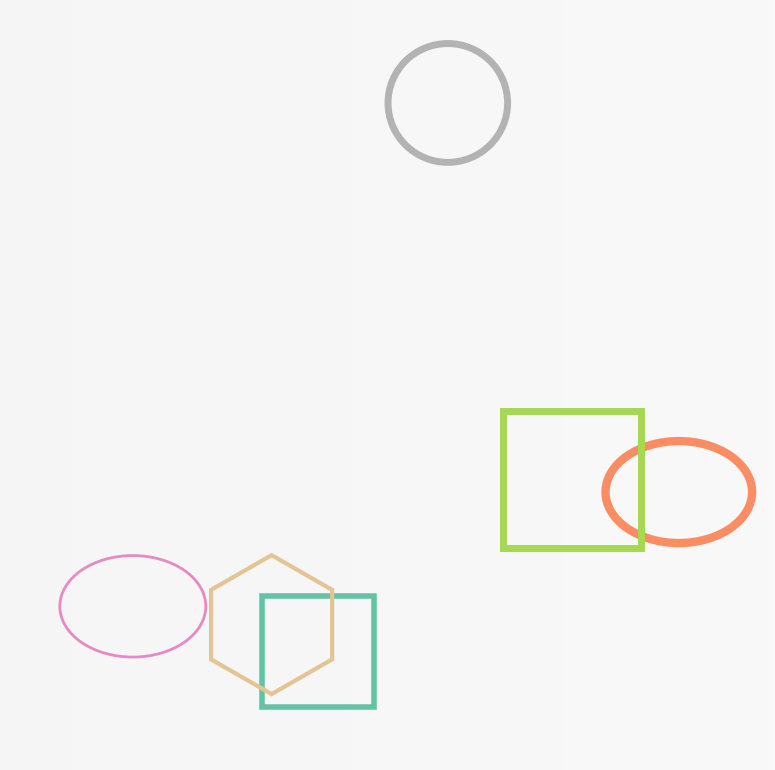[{"shape": "square", "thickness": 2, "radius": 0.36, "center": [0.41, 0.154]}, {"shape": "oval", "thickness": 3, "radius": 0.47, "center": [0.876, 0.361]}, {"shape": "oval", "thickness": 1, "radius": 0.47, "center": [0.171, 0.213]}, {"shape": "square", "thickness": 2.5, "radius": 0.44, "center": [0.738, 0.377]}, {"shape": "hexagon", "thickness": 1.5, "radius": 0.45, "center": [0.35, 0.189]}, {"shape": "circle", "thickness": 2.5, "radius": 0.39, "center": [0.578, 0.866]}]